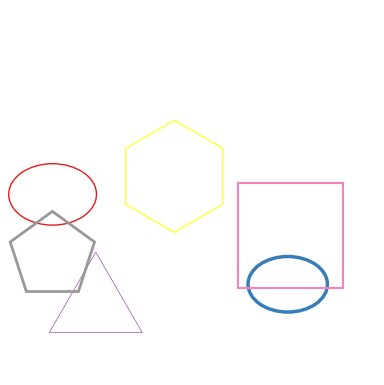[{"shape": "oval", "thickness": 1, "radius": 0.57, "center": [0.137, 0.495]}, {"shape": "oval", "thickness": 2.5, "radius": 0.52, "center": [0.747, 0.262]}, {"shape": "triangle", "thickness": 0.5, "radius": 0.7, "center": [0.249, 0.206]}, {"shape": "hexagon", "thickness": 1, "radius": 0.73, "center": [0.453, 0.542]}, {"shape": "square", "thickness": 1.5, "radius": 0.68, "center": [0.755, 0.389]}, {"shape": "pentagon", "thickness": 2, "radius": 0.58, "center": [0.136, 0.336]}]